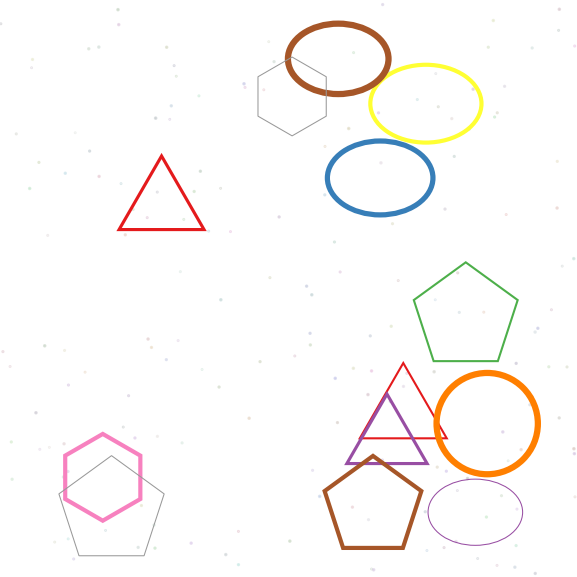[{"shape": "triangle", "thickness": 1.5, "radius": 0.42, "center": [0.28, 0.644]}, {"shape": "triangle", "thickness": 1, "radius": 0.43, "center": [0.698, 0.284]}, {"shape": "oval", "thickness": 2.5, "radius": 0.46, "center": [0.658, 0.691]}, {"shape": "pentagon", "thickness": 1, "radius": 0.47, "center": [0.806, 0.45]}, {"shape": "triangle", "thickness": 1.5, "radius": 0.4, "center": [0.67, 0.237]}, {"shape": "oval", "thickness": 0.5, "radius": 0.41, "center": [0.823, 0.112]}, {"shape": "circle", "thickness": 3, "radius": 0.44, "center": [0.844, 0.266]}, {"shape": "oval", "thickness": 2, "radius": 0.48, "center": [0.738, 0.82]}, {"shape": "pentagon", "thickness": 2, "radius": 0.44, "center": [0.646, 0.122]}, {"shape": "oval", "thickness": 3, "radius": 0.44, "center": [0.586, 0.897]}, {"shape": "hexagon", "thickness": 2, "radius": 0.38, "center": [0.178, 0.173]}, {"shape": "hexagon", "thickness": 0.5, "radius": 0.34, "center": [0.506, 0.832]}, {"shape": "pentagon", "thickness": 0.5, "radius": 0.48, "center": [0.193, 0.114]}]